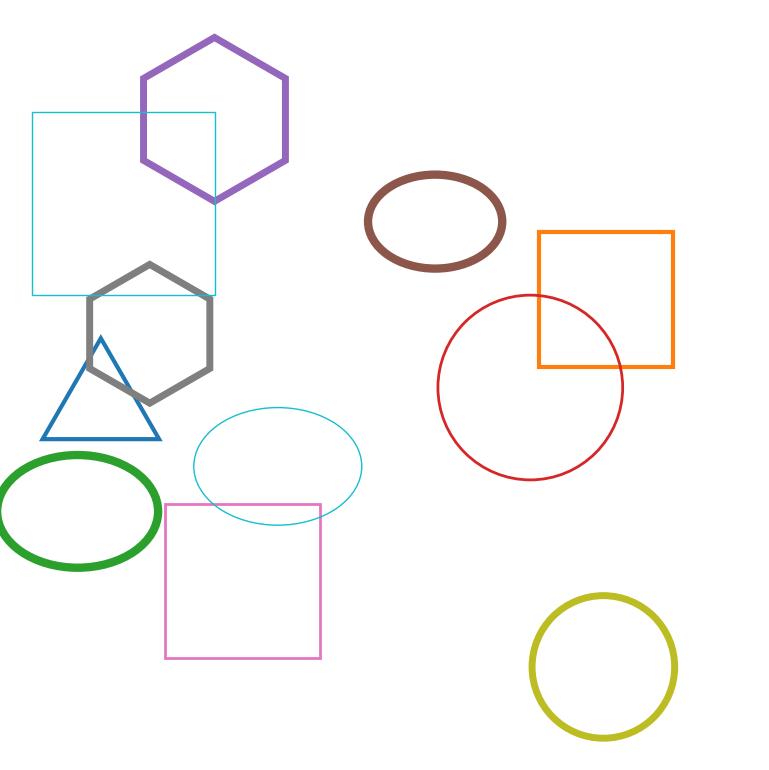[{"shape": "triangle", "thickness": 1.5, "radius": 0.44, "center": [0.131, 0.473]}, {"shape": "square", "thickness": 1.5, "radius": 0.44, "center": [0.787, 0.611]}, {"shape": "oval", "thickness": 3, "radius": 0.52, "center": [0.101, 0.336]}, {"shape": "circle", "thickness": 1, "radius": 0.6, "center": [0.689, 0.497]}, {"shape": "hexagon", "thickness": 2.5, "radius": 0.53, "center": [0.279, 0.845]}, {"shape": "oval", "thickness": 3, "radius": 0.44, "center": [0.565, 0.712]}, {"shape": "square", "thickness": 1, "radius": 0.5, "center": [0.315, 0.245]}, {"shape": "hexagon", "thickness": 2.5, "radius": 0.45, "center": [0.194, 0.567]}, {"shape": "circle", "thickness": 2.5, "radius": 0.46, "center": [0.784, 0.134]}, {"shape": "square", "thickness": 0.5, "radius": 0.59, "center": [0.161, 0.736]}, {"shape": "oval", "thickness": 0.5, "radius": 0.55, "center": [0.361, 0.394]}]